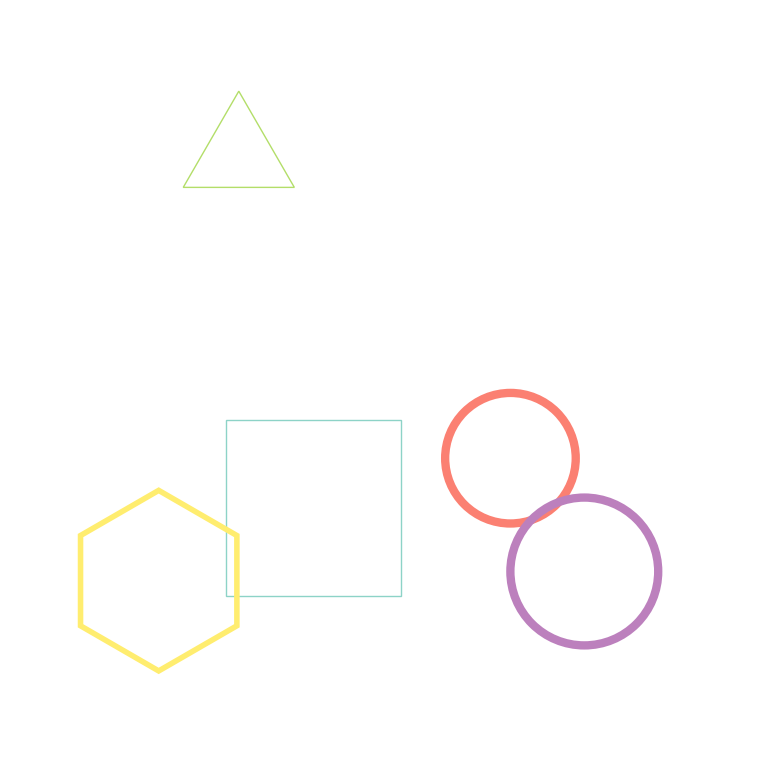[{"shape": "square", "thickness": 0.5, "radius": 0.57, "center": [0.408, 0.34]}, {"shape": "circle", "thickness": 3, "radius": 0.42, "center": [0.663, 0.405]}, {"shape": "triangle", "thickness": 0.5, "radius": 0.42, "center": [0.31, 0.798]}, {"shape": "circle", "thickness": 3, "radius": 0.48, "center": [0.759, 0.258]}, {"shape": "hexagon", "thickness": 2, "radius": 0.59, "center": [0.206, 0.246]}]